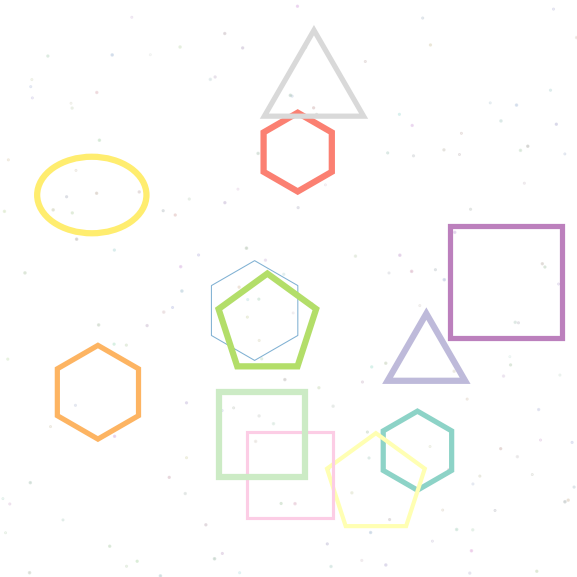[{"shape": "hexagon", "thickness": 2.5, "radius": 0.34, "center": [0.723, 0.219]}, {"shape": "pentagon", "thickness": 2, "radius": 0.45, "center": [0.651, 0.16]}, {"shape": "triangle", "thickness": 3, "radius": 0.39, "center": [0.738, 0.379]}, {"shape": "hexagon", "thickness": 3, "radius": 0.34, "center": [0.516, 0.736]}, {"shape": "hexagon", "thickness": 0.5, "radius": 0.43, "center": [0.441, 0.461]}, {"shape": "hexagon", "thickness": 2.5, "radius": 0.41, "center": [0.17, 0.32]}, {"shape": "pentagon", "thickness": 3, "radius": 0.44, "center": [0.463, 0.437]}, {"shape": "square", "thickness": 1.5, "radius": 0.37, "center": [0.502, 0.177]}, {"shape": "triangle", "thickness": 2.5, "radius": 0.5, "center": [0.544, 0.848]}, {"shape": "square", "thickness": 2.5, "radius": 0.49, "center": [0.876, 0.51]}, {"shape": "square", "thickness": 3, "radius": 0.37, "center": [0.454, 0.247]}, {"shape": "oval", "thickness": 3, "radius": 0.47, "center": [0.159, 0.661]}]